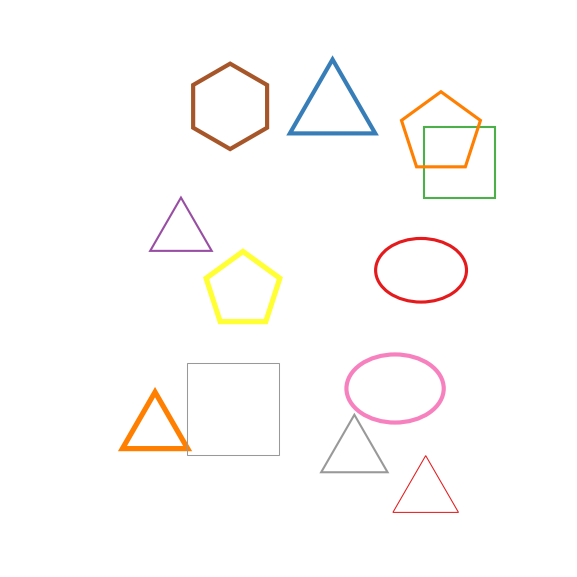[{"shape": "triangle", "thickness": 0.5, "radius": 0.33, "center": [0.737, 0.145]}, {"shape": "oval", "thickness": 1.5, "radius": 0.39, "center": [0.729, 0.531]}, {"shape": "triangle", "thickness": 2, "radius": 0.43, "center": [0.576, 0.811]}, {"shape": "square", "thickness": 1, "radius": 0.3, "center": [0.796, 0.717]}, {"shape": "triangle", "thickness": 1, "radius": 0.31, "center": [0.313, 0.595]}, {"shape": "pentagon", "thickness": 1.5, "radius": 0.36, "center": [0.764, 0.768]}, {"shape": "triangle", "thickness": 2.5, "radius": 0.33, "center": [0.268, 0.255]}, {"shape": "pentagon", "thickness": 2.5, "radius": 0.34, "center": [0.421, 0.497]}, {"shape": "hexagon", "thickness": 2, "radius": 0.37, "center": [0.398, 0.815]}, {"shape": "oval", "thickness": 2, "radius": 0.42, "center": [0.684, 0.326]}, {"shape": "triangle", "thickness": 1, "radius": 0.33, "center": [0.614, 0.215]}, {"shape": "square", "thickness": 0.5, "radius": 0.4, "center": [0.403, 0.291]}]